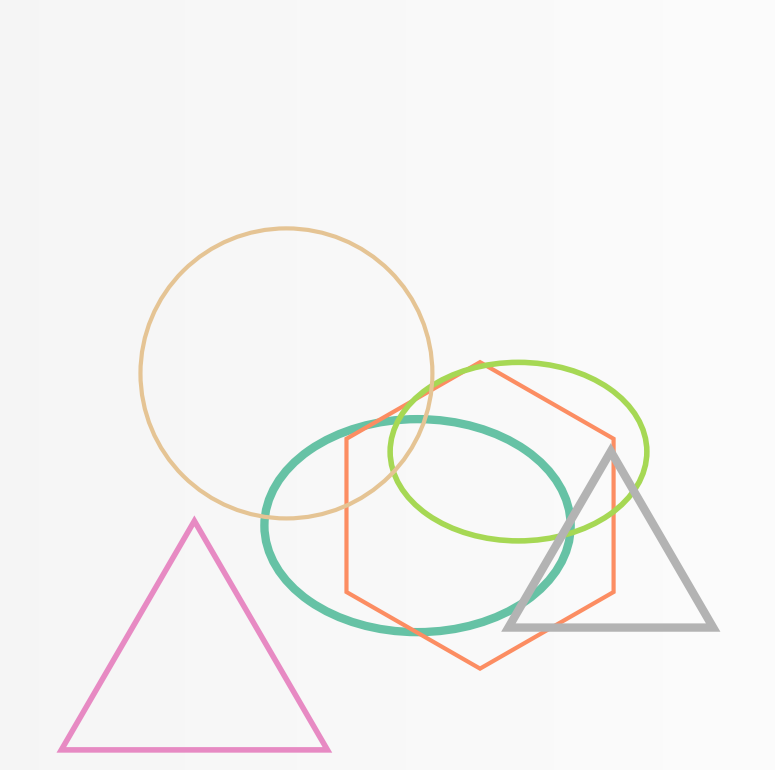[{"shape": "oval", "thickness": 3, "radius": 0.99, "center": [0.539, 0.317]}, {"shape": "hexagon", "thickness": 1.5, "radius": 0.99, "center": [0.619, 0.331]}, {"shape": "triangle", "thickness": 2, "radius": 0.99, "center": [0.251, 0.125]}, {"shape": "oval", "thickness": 2, "radius": 0.83, "center": [0.669, 0.413]}, {"shape": "circle", "thickness": 1.5, "radius": 0.94, "center": [0.37, 0.515]}, {"shape": "triangle", "thickness": 3, "radius": 0.76, "center": [0.788, 0.261]}]